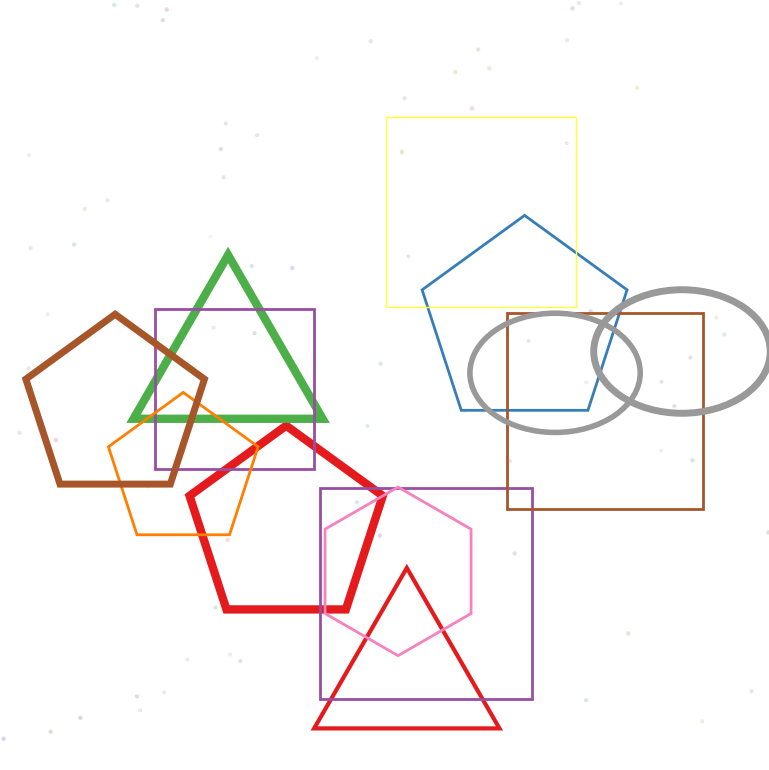[{"shape": "pentagon", "thickness": 3, "radius": 0.66, "center": [0.372, 0.315]}, {"shape": "triangle", "thickness": 1.5, "radius": 0.69, "center": [0.528, 0.123]}, {"shape": "pentagon", "thickness": 1, "radius": 0.7, "center": [0.681, 0.58]}, {"shape": "triangle", "thickness": 3, "radius": 0.71, "center": [0.296, 0.527]}, {"shape": "square", "thickness": 1, "radius": 0.69, "center": [0.553, 0.229]}, {"shape": "square", "thickness": 1, "radius": 0.52, "center": [0.304, 0.495]}, {"shape": "pentagon", "thickness": 1, "radius": 0.51, "center": [0.238, 0.388]}, {"shape": "square", "thickness": 0.5, "radius": 0.62, "center": [0.625, 0.725]}, {"shape": "square", "thickness": 1, "radius": 0.64, "center": [0.786, 0.466]}, {"shape": "pentagon", "thickness": 2.5, "radius": 0.61, "center": [0.15, 0.47]}, {"shape": "hexagon", "thickness": 1, "radius": 0.55, "center": [0.517, 0.258]}, {"shape": "oval", "thickness": 2.5, "radius": 0.57, "center": [0.886, 0.544]}, {"shape": "oval", "thickness": 2, "radius": 0.55, "center": [0.721, 0.516]}]